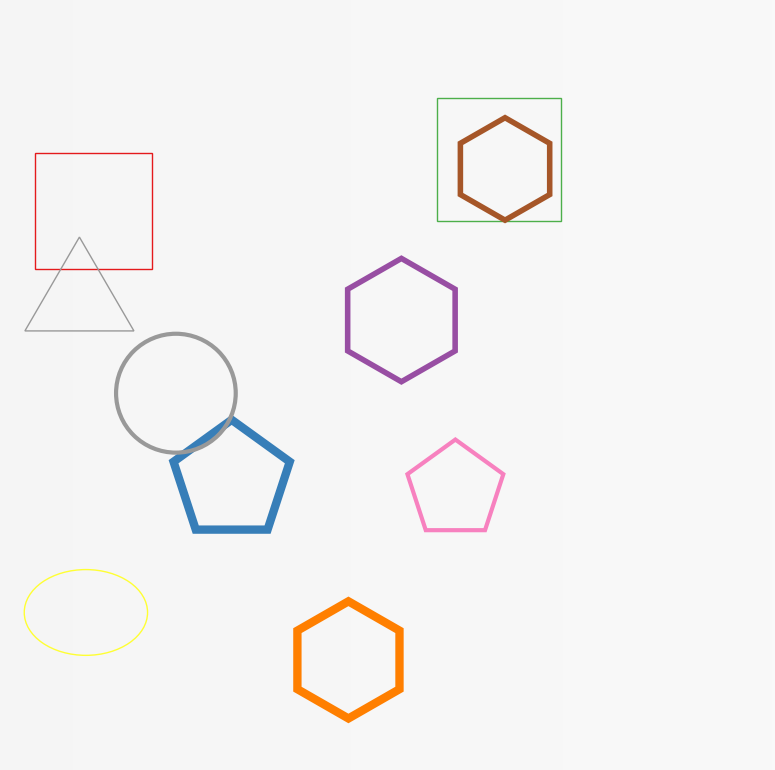[{"shape": "square", "thickness": 0.5, "radius": 0.38, "center": [0.121, 0.726]}, {"shape": "pentagon", "thickness": 3, "radius": 0.39, "center": [0.299, 0.376]}, {"shape": "square", "thickness": 0.5, "radius": 0.4, "center": [0.644, 0.793]}, {"shape": "hexagon", "thickness": 2, "radius": 0.4, "center": [0.518, 0.584]}, {"shape": "hexagon", "thickness": 3, "radius": 0.38, "center": [0.45, 0.143]}, {"shape": "oval", "thickness": 0.5, "radius": 0.4, "center": [0.111, 0.205]}, {"shape": "hexagon", "thickness": 2, "radius": 0.33, "center": [0.652, 0.781]}, {"shape": "pentagon", "thickness": 1.5, "radius": 0.33, "center": [0.588, 0.364]}, {"shape": "circle", "thickness": 1.5, "radius": 0.39, "center": [0.227, 0.489]}, {"shape": "triangle", "thickness": 0.5, "radius": 0.41, "center": [0.102, 0.611]}]